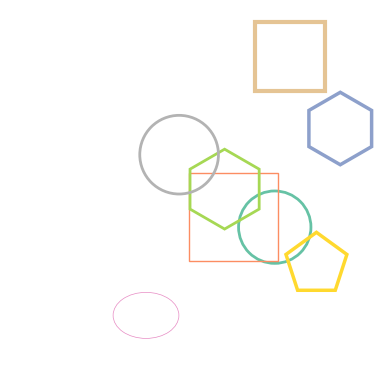[{"shape": "circle", "thickness": 2, "radius": 0.47, "center": [0.714, 0.41]}, {"shape": "square", "thickness": 1, "radius": 0.57, "center": [0.607, 0.436]}, {"shape": "hexagon", "thickness": 2.5, "radius": 0.47, "center": [0.884, 0.666]}, {"shape": "oval", "thickness": 0.5, "radius": 0.43, "center": [0.379, 0.181]}, {"shape": "hexagon", "thickness": 2, "radius": 0.52, "center": [0.583, 0.509]}, {"shape": "pentagon", "thickness": 2.5, "radius": 0.42, "center": [0.822, 0.313]}, {"shape": "square", "thickness": 3, "radius": 0.45, "center": [0.753, 0.854]}, {"shape": "circle", "thickness": 2, "radius": 0.51, "center": [0.465, 0.598]}]